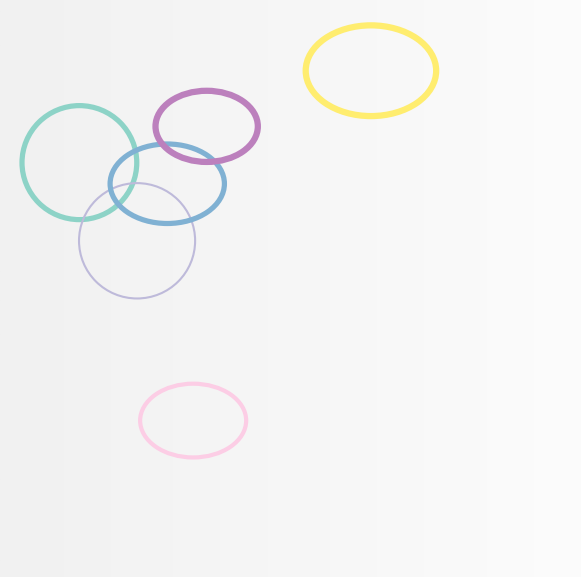[{"shape": "circle", "thickness": 2.5, "radius": 0.49, "center": [0.137, 0.718]}, {"shape": "circle", "thickness": 1, "radius": 0.5, "center": [0.236, 0.582]}, {"shape": "oval", "thickness": 2.5, "radius": 0.49, "center": [0.288, 0.681]}, {"shape": "oval", "thickness": 2, "radius": 0.46, "center": [0.332, 0.271]}, {"shape": "oval", "thickness": 3, "radius": 0.44, "center": [0.356, 0.78]}, {"shape": "oval", "thickness": 3, "radius": 0.56, "center": [0.638, 0.877]}]